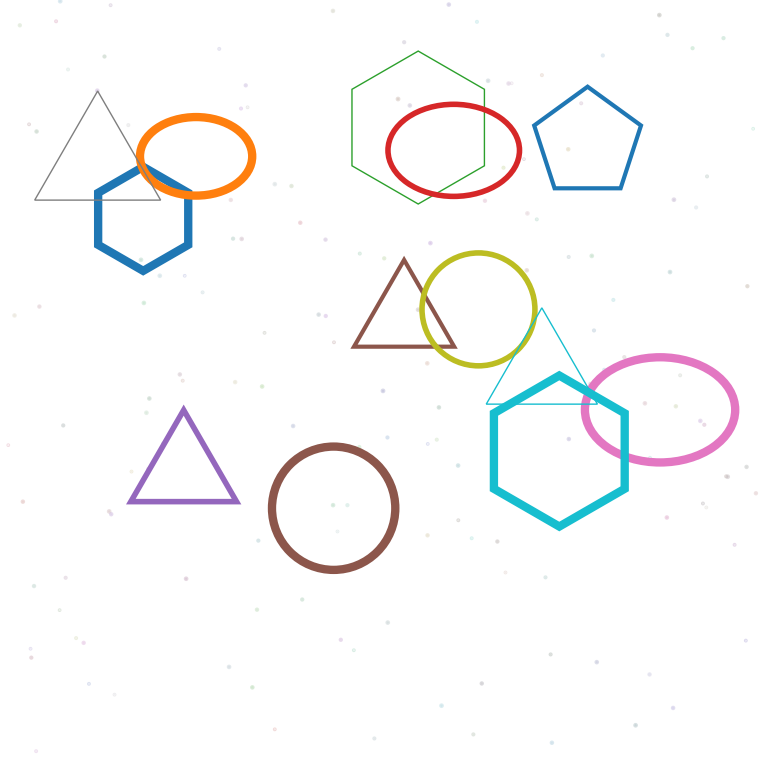[{"shape": "pentagon", "thickness": 1.5, "radius": 0.36, "center": [0.763, 0.814]}, {"shape": "hexagon", "thickness": 3, "radius": 0.34, "center": [0.186, 0.716]}, {"shape": "oval", "thickness": 3, "radius": 0.36, "center": [0.255, 0.797]}, {"shape": "hexagon", "thickness": 0.5, "radius": 0.5, "center": [0.543, 0.834]}, {"shape": "oval", "thickness": 2, "radius": 0.43, "center": [0.589, 0.805]}, {"shape": "triangle", "thickness": 2, "radius": 0.4, "center": [0.239, 0.388]}, {"shape": "triangle", "thickness": 1.5, "radius": 0.38, "center": [0.525, 0.587]}, {"shape": "circle", "thickness": 3, "radius": 0.4, "center": [0.433, 0.34]}, {"shape": "oval", "thickness": 3, "radius": 0.49, "center": [0.857, 0.468]}, {"shape": "triangle", "thickness": 0.5, "radius": 0.47, "center": [0.127, 0.787]}, {"shape": "circle", "thickness": 2, "radius": 0.37, "center": [0.621, 0.598]}, {"shape": "hexagon", "thickness": 3, "radius": 0.49, "center": [0.726, 0.414]}, {"shape": "triangle", "thickness": 0.5, "radius": 0.42, "center": [0.704, 0.517]}]